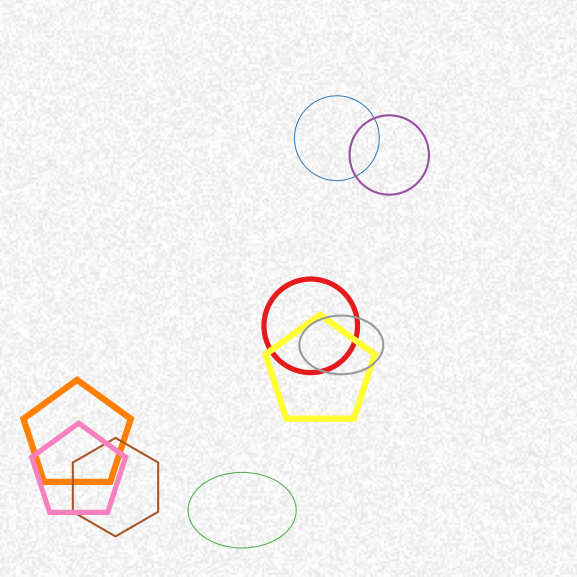[{"shape": "circle", "thickness": 2.5, "radius": 0.41, "center": [0.538, 0.435]}, {"shape": "circle", "thickness": 0.5, "radius": 0.37, "center": [0.583, 0.76]}, {"shape": "oval", "thickness": 0.5, "radius": 0.47, "center": [0.419, 0.116]}, {"shape": "circle", "thickness": 1, "radius": 0.34, "center": [0.674, 0.731]}, {"shape": "pentagon", "thickness": 3, "radius": 0.49, "center": [0.134, 0.244]}, {"shape": "pentagon", "thickness": 3, "radius": 0.5, "center": [0.554, 0.355]}, {"shape": "hexagon", "thickness": 1, "radius": 0.43, "center": [0.2, 0.156]}, {"shape": "pentagon", "thickness": 2.5, "radius": 0.43, "center": [0.136, 0.181]}, {"shape": "oval", "thickness": 1, "radius": 0.36, "center": [0.591, 0.402]}]